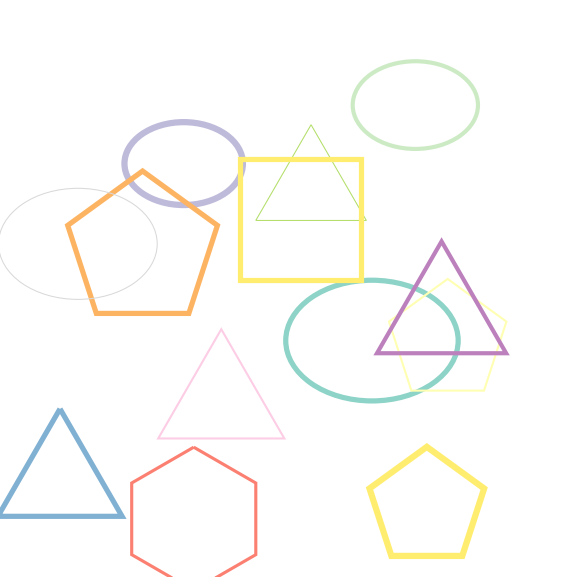[{"shape": "oval", "thickness": 2.5, "radius": 0.75, "center": [0.644, 0.409]}, {"shape": "pentagon", "thickness": 1, "radius": 0.53, "center": [0.775, 0.409]}, {"shape": "oval", "thickness": 3, "radius": 0.51, "center": [0.318, 0.716]}, {"shape": "hexagon", "thickness": 1.5, "radius": 0.62, "center": [0.335, 0.101]}, {"shape": "triangle", "thickness": 2.5, "radius": 0.62, "center": [0.104, 0.167]}, {"shape": "pentagon", "thickness": 2.5, "radius": 0.68, "center": [0.247, 0.567]}, {"shape": "triangle", "thickness": 0.5, "radius": 0.55, "center": [0.539, 0.673]}, {"shape": "triangle", "thickness": 1, "radius": 0.63, "center": [0.383, 0.303]}, {"shape": "oval", "thickness": 0.5, "radius": 0.69, "center": [0.135, 0.577]}, {"shape": "triangle", "thickness": 2, "radius": 0.65, "center": [0.765, 0.452]}, {"shape": "oval", "thickness": 2, "radius": 0.54, "center": [0.719, 0.817]}, {"shape": "pentagon", "thickness": 3, "radius": 0.52, "center": [0.739, 0.121]}, {"shape": "square", "thickness": 2.5, "radius": 0.52, "center": [0.521, 0.619]}]